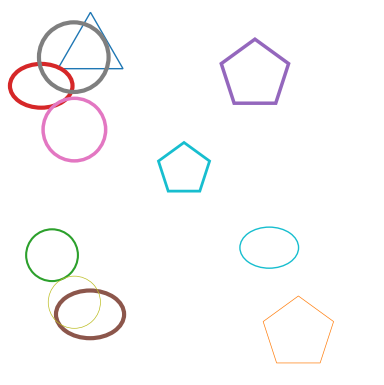[{"shape": "triangle", "thickness": 1, "radius": 0.49, "center": [0.235, 0.87]}, {"shape": "pentagon", "thickness": 0.5, "radius": 0.48, "center": [0.775, 0.135]}, {"shape": "circle", "thickness": 1.5, "radius": 0.34, "center": [0.135, 0.337]}, {"shape": "oval", "thickness": 3, "radius": 0.41, "center": [0.107, 0.777]}, {"shape": "pentagon", "thickness": 2.5, "radius": 0.46, "center": [0.662, 0.806]}, {"shape": "oval", "thickness": 3, "radius": 0.44, "center": [0.234, 0.183]}, {"shape": "circle", "thickness": 2.5, "radius": 0.41, "center": [0.193, 0.663]}, {"shape": "circle", "thickness": 3, "radius": 0.45, "center": [0.192, 0.852]}, {"shape": "circle", "thickness": 0.5, "radius": 0.34, "center": [0.193, 0.215]}, {"shape": "oval", "thickness": 1, "radius": 0.38, "center": [0.699, 0.357]}, {"shape": "pentagon", "thickness": 2, "radius": 0.35, "center": [0.478, 0.56]}]